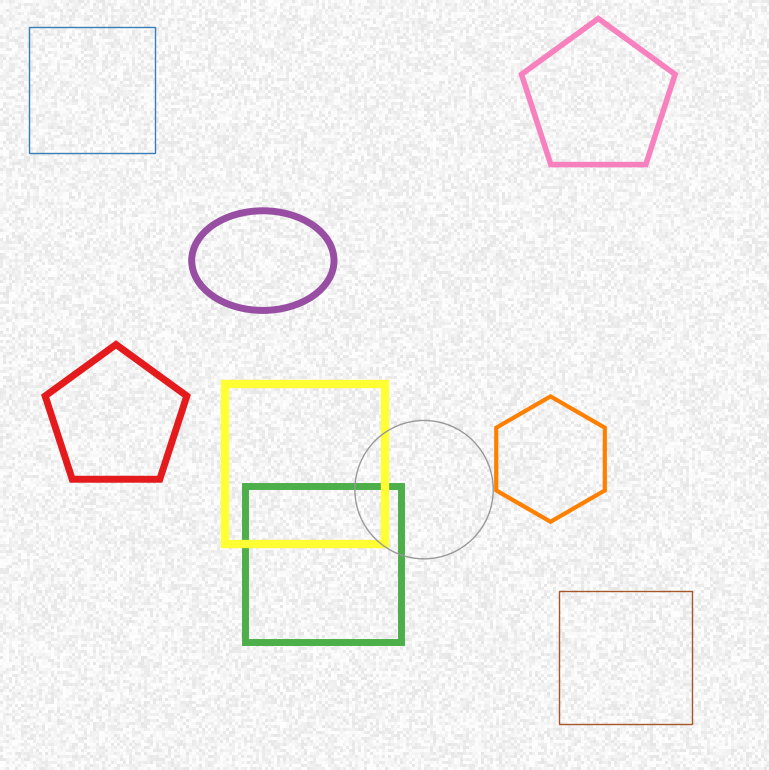[{"shape": "pentagon", "thickness": 2.5, "radius": 0.48, "center": [0.151, 0.456]}, {"shape": "square", "thickness": 0.5, "radius": 0.41, "center": [0.12, 0.883]}, {"shape": "square", "thickness": 2.5, "radius": 0.51, "center": [0.419, 0.267]}, {"shape": "oval", "thickness": 2.5, "radius": 0.46, "center": [0.341, 0.662]}, {"shape": "hexagon", "thickness": 1.5, "radius": 0.41, "center": [0.715, 0.404]}, {"shape": "square", "thickness": 3, "radius": 0.52, "center": [0.396, 0.397]}, {"shape": "square", "thickness": 0.5, "radius": 0.43, "center": [0.812, 0.146]}, {"shape": "pentagon", "thickness": 2, "radius": 0.52, "center": [0.777, 0.871]}, {"shape": "circle", "thickness": 0.5, "radius": 0.45, "center": [0.551, 0.364]}]